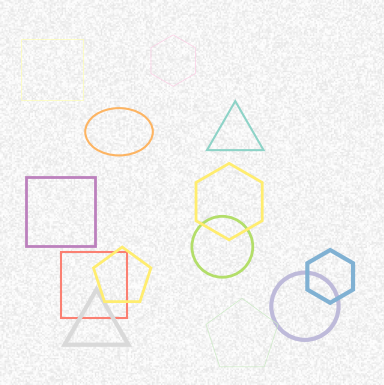[{"shape": "triangle", "thickness": 1.5, "radius": 0.42, "center": [0.611, 0.652]}, {"shape": "square", "thickness": 0.5, "radius": 0.4, "center": [0.135, 0.819]}, {"shape": "circle", "thickness": 3, "radius": 0.44, "center": [0.792, 0.205]}, {"shape": "square", "thickness": 1.5, "radius": 0.43, "center": [0.243, 0.259]}, {"shape": "hexagon", "thickness": 3, "radius": 0.34, "center": [0.858, 0.282]}, {"shape": "oval", "thickness": 1.5, "radius": 0.44, "center": [0.309, 0.658]}, {"shape": "circle", "thickness": 2, "radius": 0.4, "center": [0.578, 0.359]}, {"shape": "hexagon", "thickness": 0.5, "radius": 0.33, "center": [0.45, 0.843]}, {"shape": "triangle", "thickness": 3, "radius": 0.48, "center": [0.251, 0.153]}, {"shape": "square", "thickness": 2, "radius": 0.45, "center": [0.157, 0.451]}, {"shape": "pentagon", "thickness": 0.5, "radius": 0.49, "center": [0.629, 0.127]}, {"shape": "hexagon", "thickness": 2, "radius": 0.5, "center": [0.595, 0.476]}, {"shape": "pentagon", "thickness": 2, "radius": 0.39, "center": [0.317, 0.28]}]